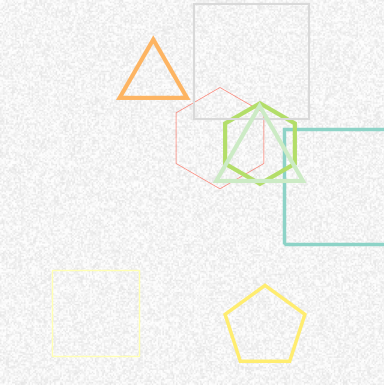[{"shape": "square", "thickness": 2.5, "radius": 0.75, "center": [0.886, 0.515]}, {"shape": "square", "thickness": 1, "radius": 0.56, "center": [0.248, 0.187]}, {"shape": "hexagon", "thickness": 0.5, "radius": 0.66, "center": [0.571, 0.641]}, {"shape": "triangle", "thickness": 3, "radius": 0.51, "center": [0.398, 0.796]}, {"shape": "hexagon", "thickness": 3, "radius": 0.52, "center": [0.675, 0.627]}, {"shape": "square", "thickness": 1.5, "radius": 0.75, "center": [0.653, 0.84]}, {"shape": "triangle", "thickness": 3, "radius": 0.65, "center": [0.674, 0.595]}, {"shape": "pentagon", "thickness": 2.5, "radius": 0.54, "center": [0.688, 0.15]}]